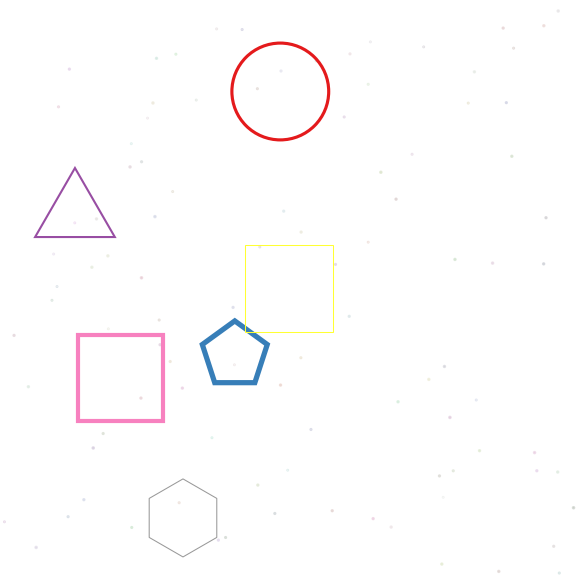[{"shape": "circle", "thickness": 1.5, "radius": 0.42, "center": [0.485, 0.841]}, {"shape": "pentagon", "thickness": 2.5, "radius": 0.3, "center": [0.407, 0.384]}, {"shape": "triangle", "thickness": 1, "radius": 0.4, "center": [0.13, 0.629]}, {"shape": "square", "thickness": 0.5, "radius": 0.38, "center": [0.5, 0.5]}, {"shape": "square", "thickness": 2, "radius": 0.37, "center": [0.209, 0.344]}, {"shape": "hexagon", "thickness": 0.5, "radius": 0.34, "center": [0.317, 0.102]}]